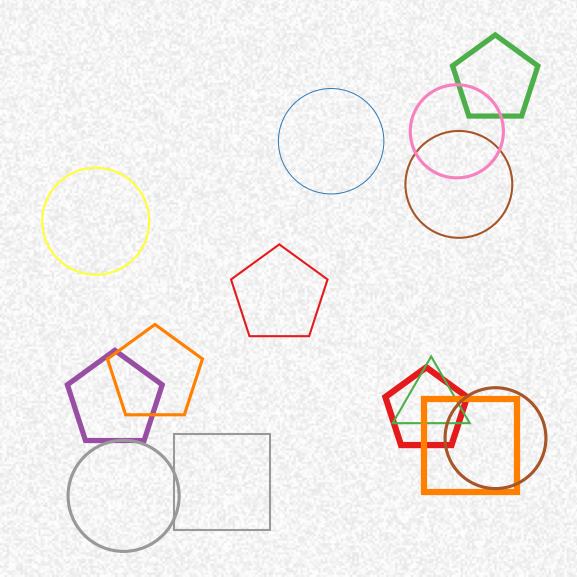[{"shape": "pentagon", "thickness": 3, "radius": 0.37, "center": [0.738, 0.289]}, {"shape": "pentagon", "thickness": 1, "radius": 0.44, "center": [0.484, 0.488]}, {"shape": "circle", "thickness": 0.5, "radius": 0.46, "center": [0.573, 0.755]}, {"shape": "pentagon", "thickness": 2.5, "radius": 0.39, "center": [0.858, 0.861]}, {"shape": "triangle", "thickness": 1, "radius": 0.39, "center": [0.747, 0.305]}, {"shape": "pentagon", "thickness": 2.5, "radius": 0.43, "center": [0.199, 0.306]}, {"shape": "pentagon", "thickness": 1.5, "radius": 0.43, "center": [0.268, 0.351]}, {"shape": "square", "thickness": 3, "radius": 0.4, "center": [0.815, 0.227]}, {"shape": "circle", "thickness": 1, "radius": 0.46, "center": [0.166, 0.616]}, {"shape": "circle", "thickness": 1, "radius": 0.46, "center": [0.795, 0.68]}, {"shape": "circle", "thickness": 1.5, "radius": 0.44, "center": [0.858, 0.24]}, {"shape": "circle", "thickness": 1.5, "radius": 0.4, "center": [0.791, 0.772]}, {"shape": "circle", "thickness": 1.5, "radius": 0.48, "center": [0.214, 0.141]}, {"shape": "square", "thickness": 1, "radius": 0.42, "center": [0.384, 0.165]}]